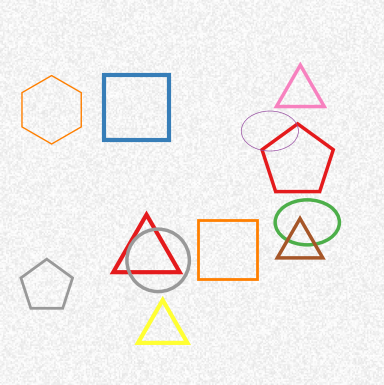[{"shape": "triangle", "thickness": 3, "radius": 0.5, "center": [0.38, 0.343]}, {"shape": "pentagon", "thickness": 2.5, "radius": 0.49, "center": [0.773, 0.581]}, {"shape": "square", "thickness": 3, "radius": 0.42, "center": [0.354, 0.72]}, {"shape": "oval", "thickness": 2.5, "radius": 0.42, "center": [0.798, 0.422]}, {"shape": "oval", "thickness": 0.5, "radius": 0.37, "center": [0.701, 0.66]}, {"shape": "square", "thickness": 2, "radius": 0.38, "center": [0.59, 0.352]}, {"shape": "hexagon", "thickness": 1, "radius": 0.44, "center": [0.134, 0.715]}, {"shape": "triangle", "thickness": 3, "radius": 0.37, "center": [0.423, 0.146]}, {"shape": "triangle", "thickness": 2.5, "radius": 0.34, "center": [0.779, 0.364]}, {"shape": "triangle", "thickness": 2.5, "radius": 0.36, "center": [0.78, 0.759]}, {"shape": "circle", "thickness": 2.5, "radius": 0.41, "center": [0.411, 0.324]}, {"shape": "pentagon", "thickness": 2, "radius": 0.35, "center": [0.121, 0.256]}]